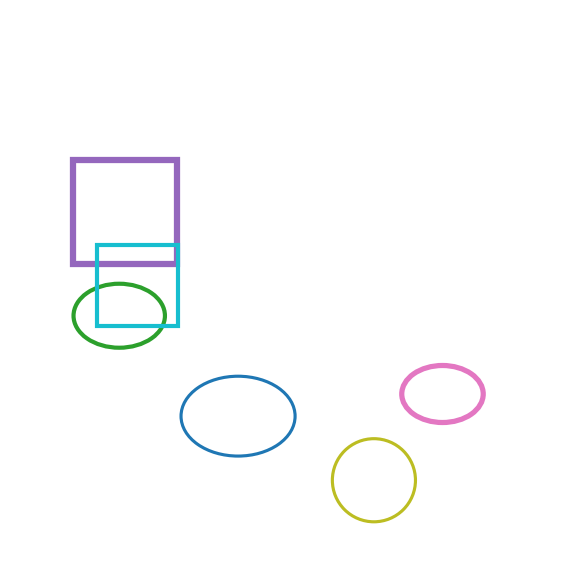[{"shape": "oval", "thickness": 1.5, "radius": 0.49, "center": [0.412, 0.279]}, {"shape": "oval", "thickness": 2, "radius": 0.4, "center": [0.206, 0.452]}, {"shape": "square", "thickness": 3, "radius": 0.45, "center": [0.216, 0.632]}, {"shape": "oval", "thickness": 2.5, "radius": 0.35, "center": [0.766, 0.317]}, {"shape": "circle", "thickness": 1.5, "radius": 0.36, "center": [0.647, 0.168]}, {"shape": "square", "thickness": 2, "radius": 0.35, "center": [0.238, 0.505]}]